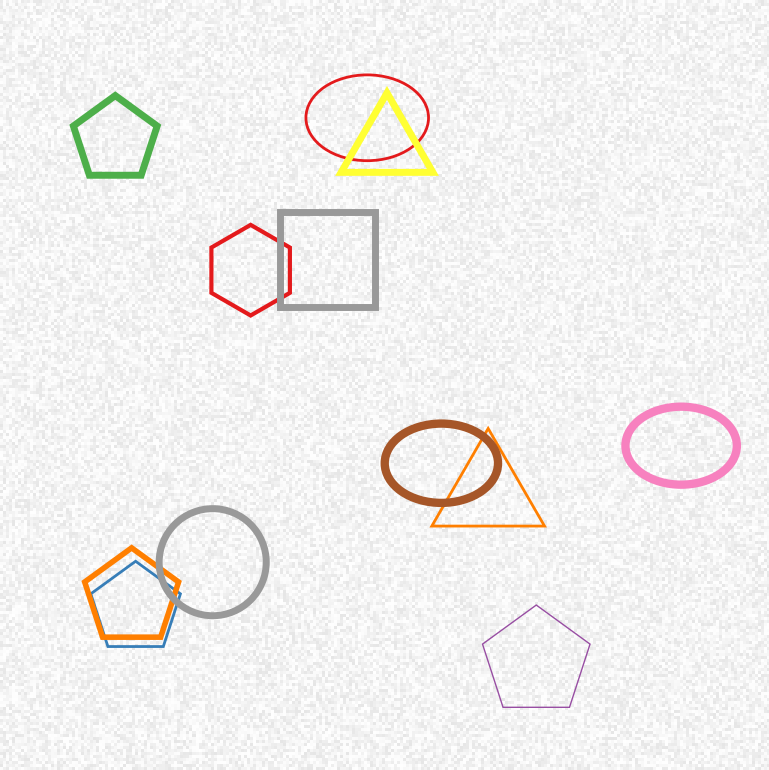[{"shape": "oval", "thickness": 1, "radius": 0.4, "center": [0.477, 0.847]}, {"shape": "hexagon", "thickness": 1.5, "radius": 0.29, "center": [0.326, 0.649]}, {"shape": "pentagon", "thickness": 1, "radius": 0.31, "center": [0.176, 0.21]}, {"shape": "pentagon", "thickness": 2.5, "radius": 0.29, "center": [0.15, 0.819]}, {"shape": "pentagon", "thickness": 0.5, "radius": 0.37, "center": [0.696, 0.141]}, {"shape": "pentagon", "thickness": 2, "radius": 0.32, "center": [0.171, 0.224]}, {"shape": "triangle", "thickness": 1, "radius": 0.42, "center": [0.634, 0.359]}, {"shape": "triangle", "thickness": 2.5, "radius": 0.34, "center": [0.503, 0.811]}, {"shape": "oval", "thickness": 3, "radius": 0.37, "center": [0.573, 0.398]}, {"shape": "oval", "thickness": 3, "radius": 0.36, "center": [0.885, 0.421]}, {"shape": "square", "thickness": 2.5, "radius": 0.31, "center": [0.425, 0.663]}, {"shape": "circle", "thickness": 2.5, "radius": 0.35, "center": [0.276, 0.27]}]